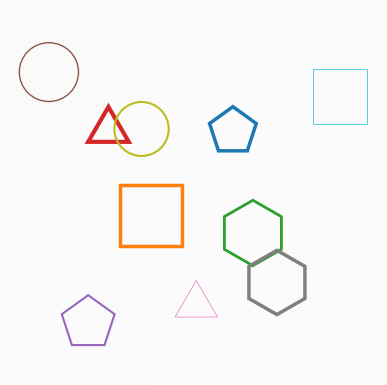[{"shape": "pentagon", "thickness": 2.5, "radius": 0.32, "center": [0.601, 0.66]}, {"shape": "square", "thickness": 2.5, "radius": 0.4, "center": [0.39, 0.44]}, {"shape": "hexagon", "thickness": 2, "radius": 0.42, "center": [0.653, 0.395]}, {"shape": "triangle", "thickness": 3, "radius": 0.3, "center": [0.28, 0.662]}, {"shape": "pentagon", "thickness": 1.5, "radius": 0.36, "center": [0.228, 0.162]}, {"shape": "circle", "thickness": 1, "radius": 0.38, "center": [0.126, 0.813]}, {"shape": "triangle", "thickness": 0.5, "radius": 0.32, "center": [0.507, 0.208]}, {"shape": "hexagon", "thickness": 2.5, "radius": 0.42, "center": [0.715, 0.266]}, {"shape": "circle", "thickness": 1.5, "radius": 0.35, "center": [0.365, 0.665]}, {"shape": "square", "thickness": 0.5, "radius": 0.35, "center": [0.877, 0.749]}]